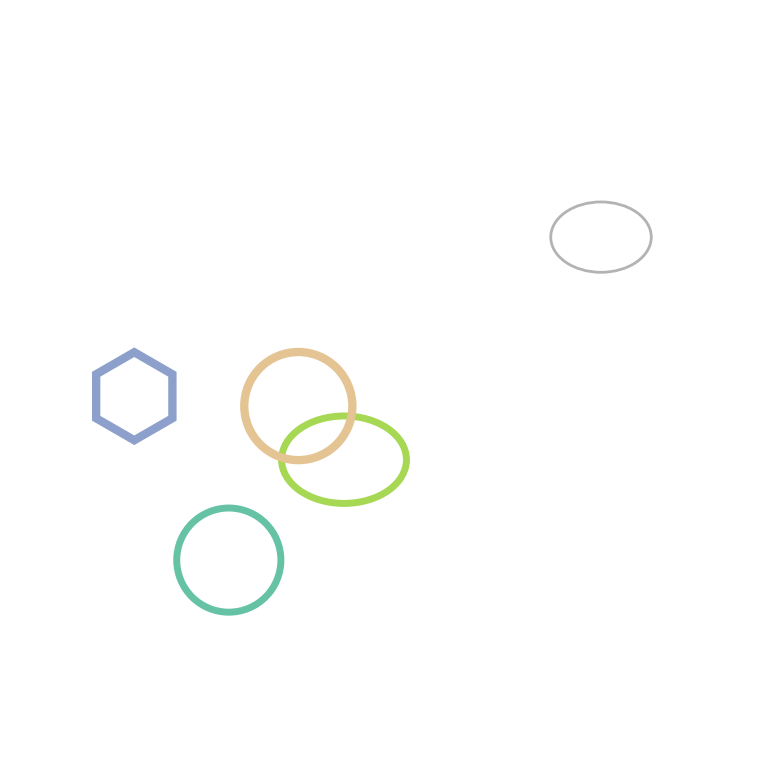[{"shape": "circle", "thickness": 2.5, "radius": 0.34, "center": [0.297, 0.273]}, {"shape": "hexagon", "thickness": 3, "radius": 0.29, "center": [0.174, 0.485]}, {"shape": "oval", "thickness": 2.5, "radius": 0.41, "center": [0.447, 0.403]}, {"shape": "circle", "thickness": 3, "radius": 0.35, "center": [0.387, 0.473]}, {"shape": "oval", "thickness": 1, "radius": 0.33, "center": [0.781, 0.692]}]